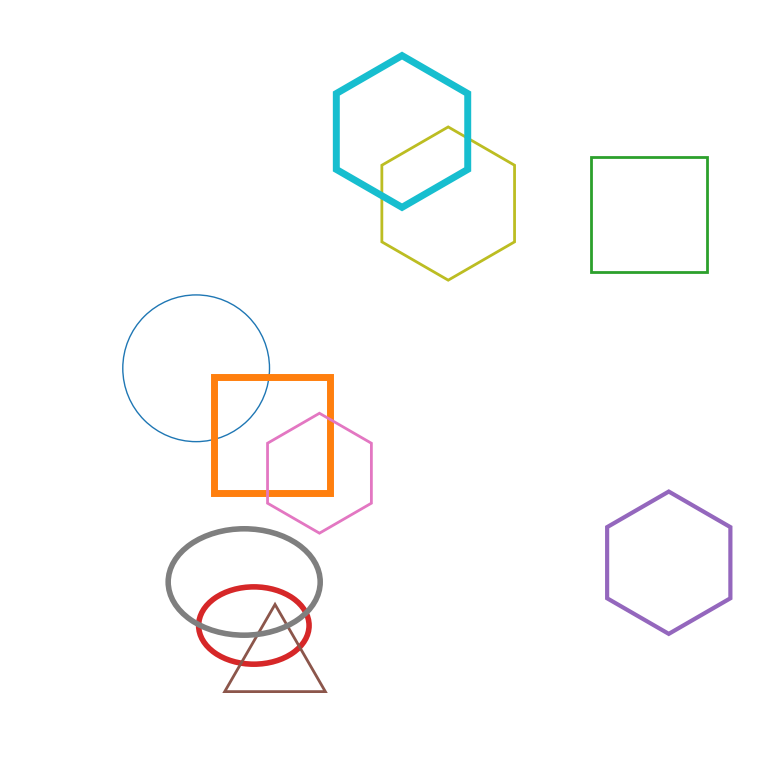[{"shape": "circle", "thickness": 0.5, "radius": 0.48, "center": [0.255, 0.522]}, {"shape": "square", "thickness": 2.5, "radius": 0.38, "center": [0.354, 0.435]}, {"shape": "square", "thickness": 1, "radius": 0.37, "center": [0.843, 0.722]}, {"shape": "oval", "thickness": 2, "radius": 0.36, "center": [0.33, 0.188]}, {"shape": "hexagon", "thickness": 1.5, "radius": 0.46, "center": [0.869, 0.269]}, {"shape": "triangle", "thickness": 1, "radius": 0.38, "center": [0.357, 0.14]}, {"shape": "hexagon", "thickness": 1, "radius": 0.39, "center": [0.415, 0.385]}, {"shape": "oval", "thickness": 2, "radius": 0.49, "center": [0.317, 0.244]}, {"shape": "hexagon", "thickness": 1, "radius": 0.5, "center": [0.582, 0.736]}, {"shape": "hexagon", "thickness": 2.5, "radius": 0.49, "center": [0.522, 0.829]}]